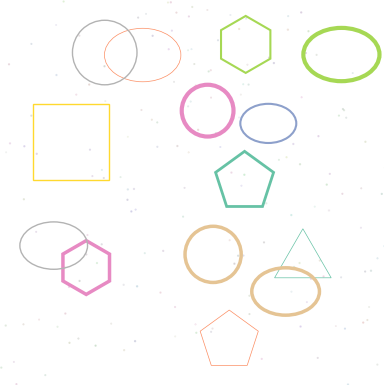[{"shape": "triangle", "thickness": 0.5, "radius": 0.42, "center": [0.787, 0.321]}, {"shape": "pentagon", "thickness": 2, "radius": 0.4, "center": [0.635, 0.528]}, {"shape": "oval", "thickness": 0.5, "radius": 0.5, "center": [0.371, 0.857]}, {"shape": "pentagon", "thickness": 0.5, "radius": 0.4, "center": [0.595, 0.115]}, {"shape": "oval", "thickness": 1.5, "radius": 0.36, "center": [0.697, 0.679]}, {"shape": "hexagon", "thickness": 2.5, "radius": 0.35, "center": [0.224, 0.305]}, {"shape": "circle", "thickness": 3, "radius": 0.34, "center": [0.539, 0.713]}, {"shape": "oval", "thickness": 3, "radius": 0.49, "center": [0.887, 0.858]}, {"shape": "hexagon", "thickness": 1.5, "radius": 0.37, "center": [0.638, 0.885]}, {"shape": "square", "thickness": 1, "radius": 0.5, "center": [0.184, 0.631]}, {"shape": "oval", "thickness": 2.5, "radius": 0.44, "center": [0.742, 0.243]}, {"shape": "circle", "thickness": 2.5, "radius": 0.36, "center": [0.554, 0.339]}, {"shape": "circle", "thickness": 1, "radius": 0.42, "center": [0.272, 0.864]}, {"shape": "oval", "thickness": 1, "radius": 0.44, "center": [0.14, 0.362]}]